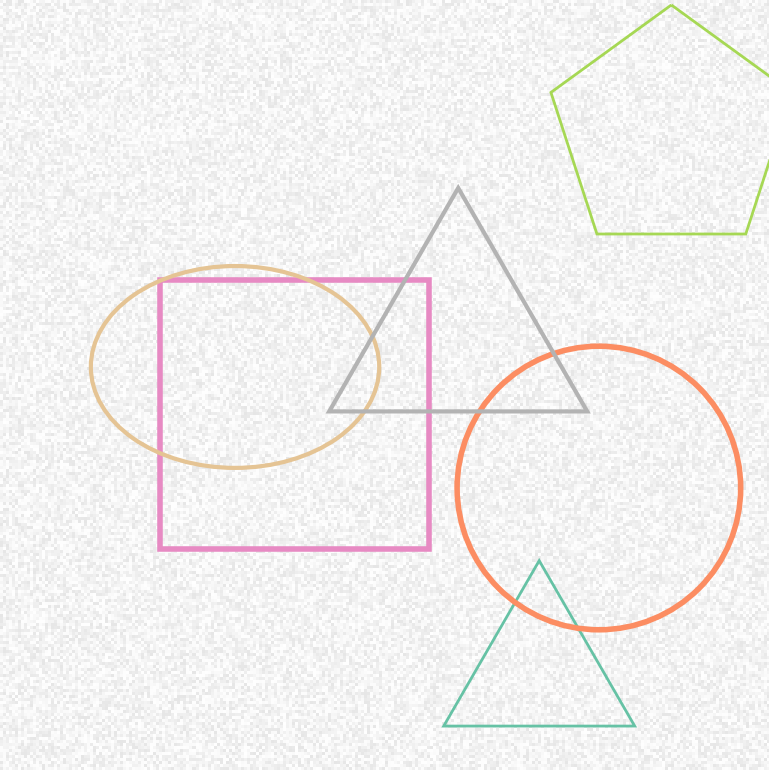[{"shape": "triangle", "thickness": 1, "radius": 0.72, "center": [0.7, 0.129]}, {"shape": "circle", "thickness": 2, "radius": 0.92, "center": [0.778, 0.366]}, {"shape": "square", "thickness": 2, "radius": 0.87, "center": [0.382, 0.462]}, {"shape": "pentagon", "thickness": 1, "radius": 0.82, "center": [0.872, 0.829]}, {"shape": "oval", "thickness": 1.5, "radius": 0.94, "center": [0.305, 0.523]}, {"shape": "triangle", "thickness": 1.5, "radius": 0.97, "center": [0.595, 0.562]}]